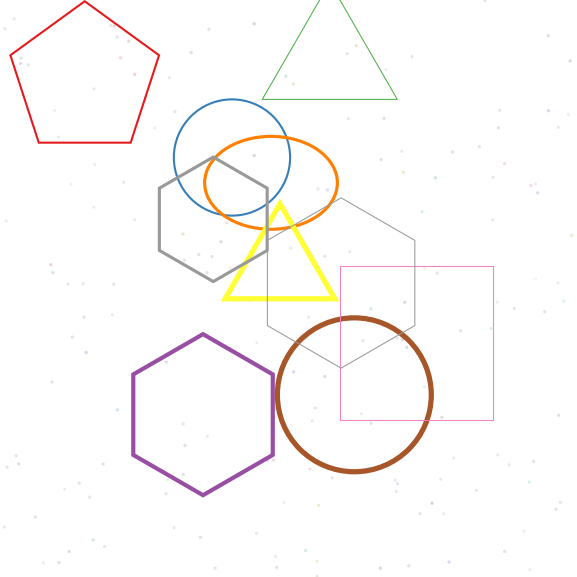[{"shape": "pentagon", "thickness": 1, "radius": 0.68, "center": [0.147, 0.862]}, {"shape": "circle", "thickness": 1, "radius": 0.5, "center": [0.402, 0.726]}, {"shape": "triangle", "thickness": 0.5, "radius": 0.68, "center": [0.571, 0.895]}, {"shape": "hexagon", "thickness": 2, "radius": 0.7, "center": [0.352, 0.281]}, {"shape": "oval", "thickness": 1.5, "radius": 0.57, "center": [0.469, 0.683]}, {"shape": "triangle", "thickness": 2.5, "radius": 0.55, "center": [0.485, 0.537]}, {"shape": "circle", "thickness": 2.5, "radius": 0.67, "center": [0.614, 0.315]}, {"shape": "square", "thickness": 0.5, "radius": 0.66, "center": [0.721, 0.405]}, {"shape": "hexagon", "thickness": 1.5, "radius": 0.54, "center": [0.369, 0.619]}, {"shape": "hexagon", "thickness": 0.5, "radius": 0.74, "center": [0.591, 0.509]}]